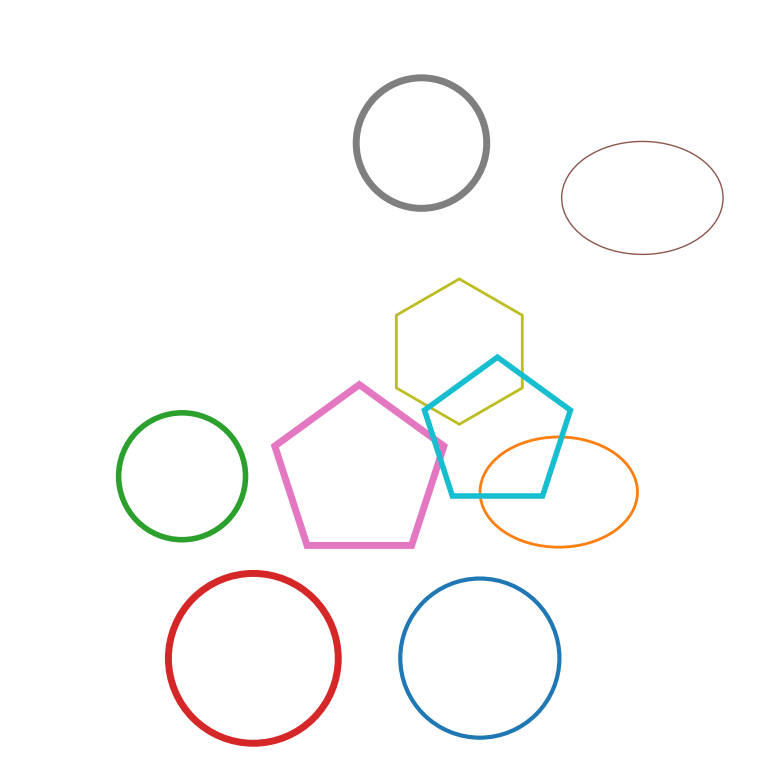[{"shape": "circle", "thickness": 1.5, "radius": 0.52, "center": [0.623, 0.145]}, {"shape": "oval", "thickness": 1, "radius": 0.51, "center": [0.726, 0.361]}, {"shape": "circle", "thickness": 2, "radius": 0.41, "center": [0.236, 0.381]}, {"shape": "circle", "thickness": 2.5, "radius": 0.55, "center": [0.329, 0.145]}, {"shape": "oval", "thickness": 0.5, "radius": 0.52, "center": [0.834, 0.743]}, {"shape": "pentagon", "thickness": 2.5, "radius": 0.58, "center": [0.467, 0.385]}, {"shape": "circle", "thickness": 2.5, "radius": 0.42, "center": [0.547, 0.814]}, {"shape": "hexagon", "thickness": 1, "radius": 0.47, "center": [0.597, 0.543]}, {"shape": "pentagon", "thickness": 2, "radius": 0.5, "center": [0.646, 0.436]}]